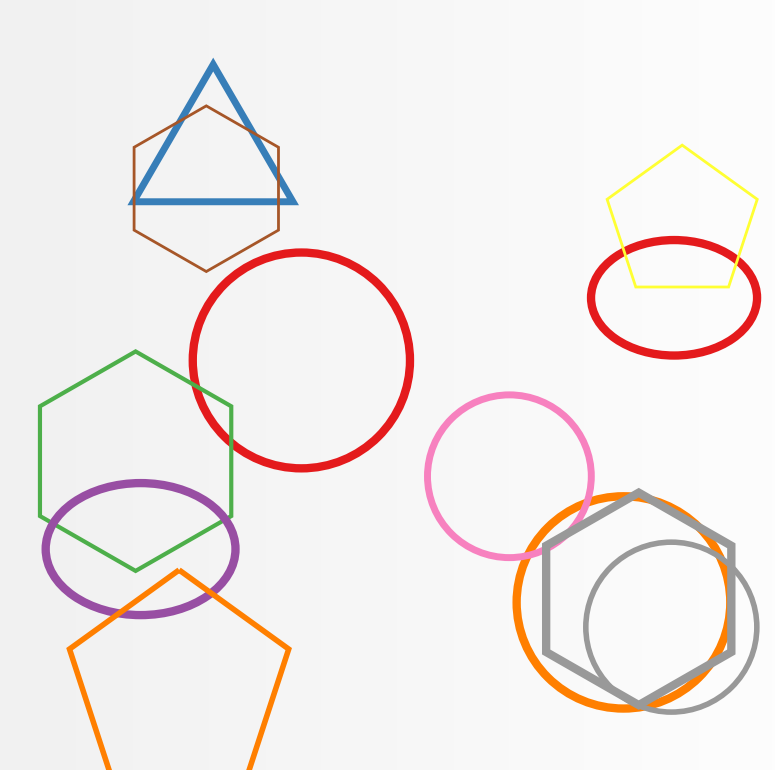[{"shape": "oval", "thickness": 3, "radius": 0.54, "center": [0.87, 0.613]}, {"shape": "circle", "thickness": 3, "radius": 0.7, "center": [0.389, 0.532]}, {"shape": "triangle", "thickness": 2.5, "radius": 0.59, "center": [0.275, 0.797]}, {"shape": "hexagon", "thickness": 1.5, "radius": 0.71, "center": [0.175, 0.401]}, {"shape": "oval", "thickness": 3, "radius": 0.61, "center": [0.181, 0.287]}, {"shape": "pentagon", "thickness": 2, "radius": 0.74, "center": [0.231, 0.111]}, {"shape": "circle", "thickness": 3, "radius": 0.69, "center": [0.804, 0.218]}, {"shape": "pentagon", "thickness": 1, "radius": 0.51, "center": [0.88, 0.71]}, {"shape": "hexagon", "thickness": 1, "radius": 0.54, "center": [0.266, 0.755]}, {"shape": "circle", "thickness": 2.5, "radius": 0.53, "center": [0.657, 0.381]}, {"shape": "hexagon", "thickness": 3, "radius": 0.69, "center": [0.824, 0.222]}, {"shape": "circle", "thickness": 2, "radius": 0.55, "center": [0.866, 0.186]}]